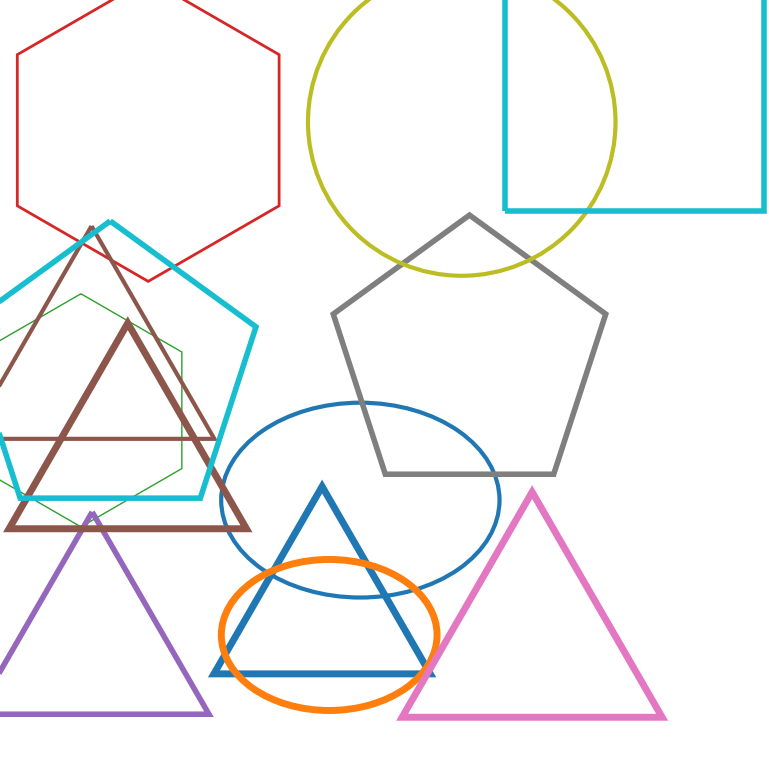[{"shape": "triangle", "thickness": 2.5, "radius": 0.81, "center": [0.418, 0.206]}, {"shape": "oval", "thickness": 1.5, "radius": 0.9, "center": [0.468, 0.351]}, {"shape": "oval", "thickness": 2.5, "radius": 0.7, "center": [0.428, 0.175]}, {"shape": "hexagon", "thickness": 0.5, "radius": 0.76, "center": [0.105, 0.467]}, {"shape": "hexagon", "thickness": 1, "radius": 0.98, "center": [0.192, 0.831]}, {"shape": "triangle", "thickness": 2, "radius": 0.88, "center": [0.12, 0.16]}, {"shape": "triangle", "thickness": 1.5, "radius": 0.92, "center": [0.119, 0.522]}, {"shape": "triangle", "thickness": 2.5, "radius": 0.89, "center": [0.166, 0.402]}, {"shape": "triangle", "thickness": 2.5, "radius": 0.97, "center": [0.691, 0.166]}, {"shape": "pentagon", "thickness": 2, "radius": 0.93, "center": [0.61, 0.535]}, {"shape": "circle", "thickness": 1.5, "radius": 1.0, "center": [0.6, 0.842]}, {"shape": "square", "thickness": 2, "radius": 0.84, "center": [0.824, 0.894]}, {"shape": "pentagon", "thickness": 2, "radius": 0.99, "center": [0.143, 0.514]}]